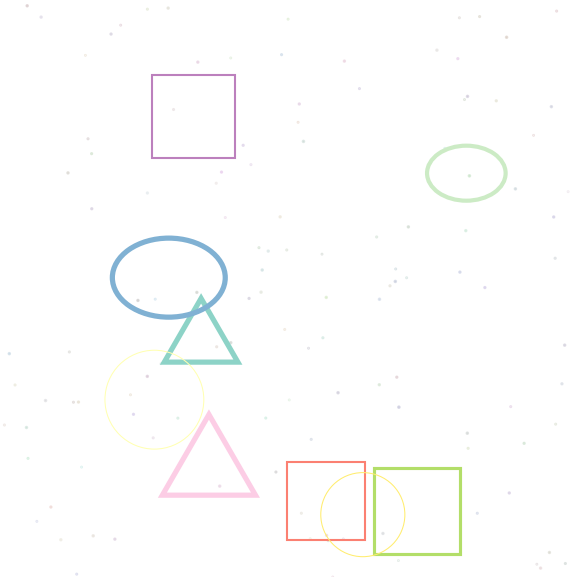[{"shape": "triangle", "thickness": 2.5, "radius": 0.37, "center": [0.348, 0.409]}, {"shape": "circle", "thickness": 0.5, "radius": 0.43, "center": [0.267, 0.307]}, {"shape": "square", "thickness": 1, "radius": 0.34, "center": [0.564, 0.132]}, {"shape": "oval", "thickness": 2.5, "radius": 0.49, "center": [0.292, 0.518]}, {"shape": "square", "thickness": 1.5, "radius": 0.37, "center": [0.722, 0.115]}, {"shape": "triangle", "thickness": 2.5, "radius": 0.47, "center": [0.362, 0.188]}, {"shape": "square", "thickness": 1, "radius": 0.36, "center": [0.336, 0.797]}, {"shape": "oval", "thickness": 2, "radius": 0.34, "center": [0.808, 0.699]}, {"shape": "circle", "thickness": 0.5, "radius": 0.36, "center": [0.628, 0.108]}]